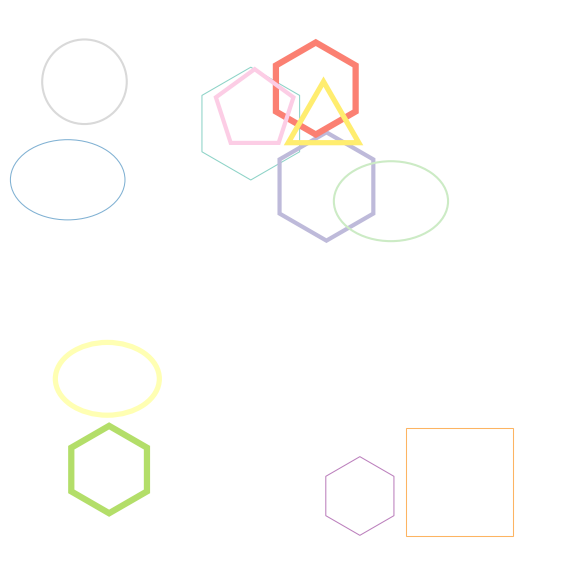[{"shape": "hexagon", "thickness": 0.5, "radius": 0.49, "center": [0.434, 0.785]}, {"shape": "oval", "thickness": 2.5, "radius": 0.45, "center": [0.186, 0.343]}, {"shape": "hexagon", "thickness": 2, "radius": 0.47, "center": [0.565, 0.676]}, {"shape": "hexagon", "thickness": 3, "radius": 0.4, "center": [0.547, 0.846]}, {"shape": "oval", "thickness": 0.5, "radius": 0.5, "center": [0.117, 0.688]}, {"shape": "square", "thickness": 0.5, "radius": 0.47, "center": [0.796, 0.165]}, {"shape": "hexagon", "thickness": 3, "radius": 0.38, "center": [0.189, 0.186]}, {"shape": "pentagon", "thickness": 2, "radius": 0.35, "center": [0.441, 0.809]}, {"shape": "circle", "thickness": 1, "radius": 0.37, "center": [0.146, 0.858]}, {"shape": "hexagon", "thickness": 0.5, "radius": 0.34, "center": [0.623, 0.14]}, {"shape": "oval", "thickness": 1, "radius": 0.49, "center": [0.677, 0.651]}, {"shape": "triangle", "thickness": 2.5, "radius": 0.35, "center": [0.56, 0.787]}]